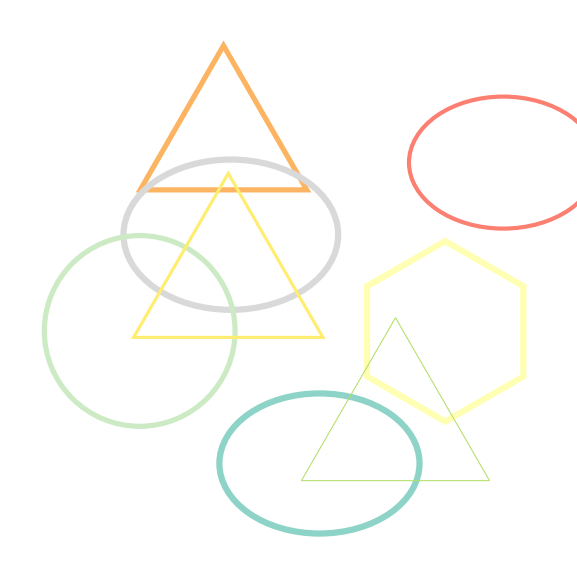[{"shape": "oval", "thickness": 3, "radius": 0.87, "center": [0.553, 0.197]}, {"shape": "hexagon", "thickness": 3, "radius": 0.78, "center": [0.771, 0.425]}, {"shape": "oval", "thickness": 2, "radius": 0.82, "center": [0.871, 0.718]}, {"shape": "triangle", "thickness": 2.5, "radius": 0.83, "center": [0.387, 0.754]}, {"shape": "triangle", "thickness": 0.5, "radius": 0.94, "center": [0.685, 0.261]}, {"shape": "oval", "thickness": 3, "radius": 0.93, "center": [0.4, 0.593]}, {"shape": "circle", "thickness": 2.5, "radius": 0.83, "center": [0.242, 0.426]}, {"shape": "triangle", "thickness": 1.5, "radius": 0.95, "center": [0.395, 0.51]}]